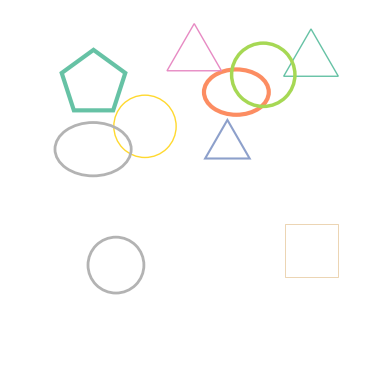[{"shape": "triangle", "thickness": 1, "radius": 0.41, "center": [0.808, 0.843]}, {"shape": "pentagon", "thickness": 3, "radius": 0.43, "center": [0.243, 0.784]}, {"shape": "oval", "thickness": 3, "radius": 0.42, "center": [0.614, 0.761]}, {"shape": "triangle", "thickness": 1.5, "radius": 0.33, "center": [0.591, 0.622]}, {"shape": "triangle", "thickness": 1, "radius": 0.41, "center": [0.504, 0.857]}, {"shape": "circle", "thickness": 2.5, "radius": 0.41, "center": [0.684, 0.806]}, {"shape": "circle", "thickness": 1, "radius": 0.4, "center": [0.377, 0.672]}, {"shape": "square", "thickness": 0.5, "radius": 0.34, "center": [0.809, 0.35]}, {"shape": "oval", "thickness": 2, "radius": 0.49, "center": [0.242, 0.612]}, {"shape": "circle", "thickness": 2, "radius": 0.36, "center": [0.301, 0.311]}]